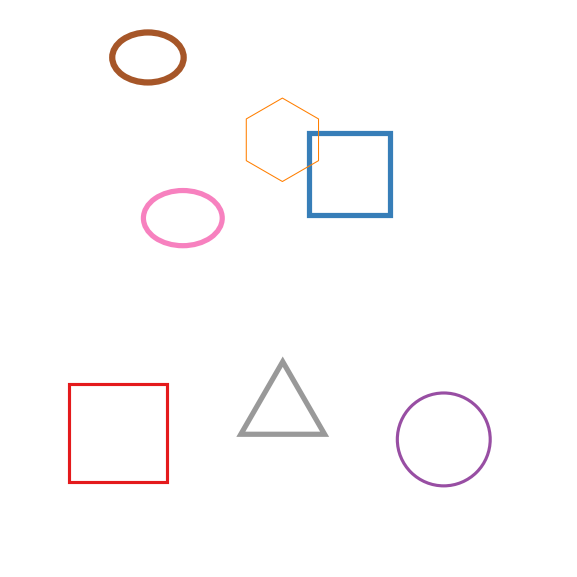[{"shape": "square", "thickness": 1.5, "radius": 0.43, "center": [0.204, 0.25]}, {"shape": "square", "thickness": 2.5, "radius": 0.35, "center": [0.605, 0.698]}, {"shape": "circle", "thickness": 1.5, "radius": 0.4, "center": [0.768, 0.238]}, {"shape": "hexagon", "thickness": 0.5, "radius": 0.36, "center": [0.489, 0.757]}, {"shape": "oval", "thickness": 3, "radius": 0.31, "center": [0.256, 0.9]}, {"shape": "oval", "thickness": 2.5, "radius": 0.34, "center": [0.317, 0.621]}, {"shape": "triangle", "thickness": 2.5, "radius": 0.42, "center": [0.49, 0.289]}]